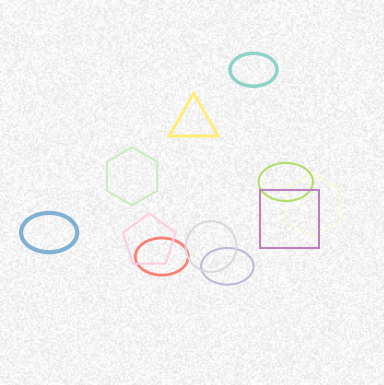[{"shape": "oval", "thickness": 2.5, "radius": 0.31, "center": [0.658, 0.819]}, {"shape": "hexagon", "thickness": 0.5, "radius": 0.41, "center": [0.813, 0.467]}, {"shape": "oval", "thickness": 1.5, "radius": 0.34, "center": [0.59, 0.308]}, {"shape": "oval", "thickness": 2, "radius": 0.34, "center": [0.42, 0.334]}, {"shape": "oval", "thickness": 3, "radius": 0.36, "center": [0.128, 0.396]}, {"shape": "oval", "thickness": 1.5, "radius": 0.35, "center": [0.742, 0.527]}, {"shape": "pentagon", "thickness": 1.5, "radius": 0.36, "center": [0.388, 0.373]}, {"shape": "circle", "thickness": 1.5, "radius": 0.33, "center": [0.548, 0.36]}, {"shape": "square", "thickness": 1.5, "radius": 0.38, "center": [0.752, 0.431]}, {"shape": "hexagon", "thickness": 1.5, "radius": 0.38, "center": [0.343, 0.542]}, {"shape": "triangle", "thickness": 2, "radius": 0.37, "center": [0.503, 0.684]}]